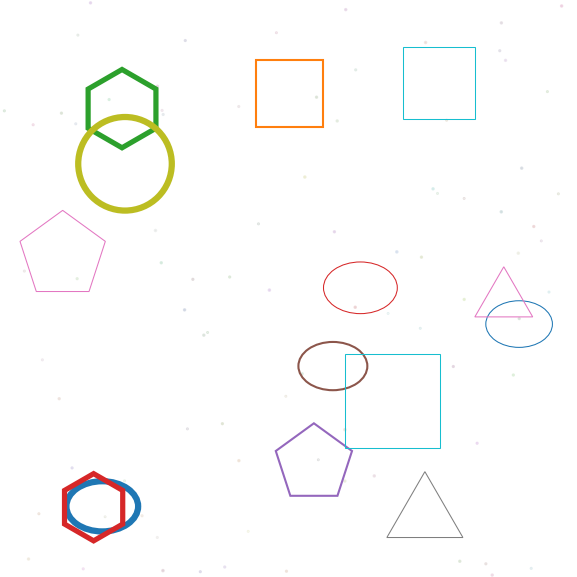[{"shape": "oval", "thickness": 0.5, "radius": 0.29, "center": [0.899, 0.438]}, {"shape": "oval", "thickness": 3, "radius": 0.31, "center": [0.177, 0.122]}, {"shape": "square", "thickness": 1, "radius": 0.29, "center": [0.501, 0.837]}, {"shape": "hexagon", "thickness": 2.5, "radius": 0.34, "center": [0.211, 0.811]}, {"shape": "oval", "thickness": 0.5, "radius": 0.32, "center": [0.624, 0.501]}, {"shape": "hexagon", "thickness": 2.5, "radius": 0.29, "center": [0.162, 0.121]}, {"shape": "pentagon", "thickness": 1, "radius": 0.35, "center": [0.544, 0.197]}, {"shape": "oval", "thickness": 1, "radius": 0.3, "center": [0.576, 0.365]}, {"shape": "pentagon", "thickness": 0.5, "radius": 0.39, "center": [0.109, 0.557]}, {"shape": "triangle", "thickness": 0.5, "radius": 0.29, "center": [0.872, 0.479]}, {"shape": "triangle", "thickness": 0.5, "radius": 0.38, "center": [0.736, 0.106]}, {"shape": "circle", "thickness": 3, "radius": 0.41, "center": [0.216, 0.716]}, {"shape": "square", "thickness": 0.5, "radius": 0.31, "center": [0.76, 0.856]}, {"shape": "square", "thickness": 0.5, "radius": 0.41, "center": [0.68, 0.305]}]